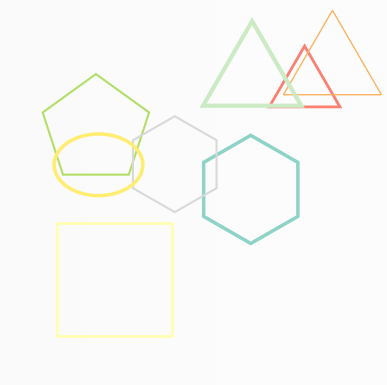[{"shape": "hexagon", "thickness": 2.5, "radius": 0.7, "center": [0.647, 0.508]}, {"shape": "square", "thickness": 2, "radius": 0.74, "center": [0.296, 0.274]}, {"shape": "triangle", "thickness": 2, "radius": 0.53, "center": [0.786, 0.775]}, {"shape": "triangle", "thickness": 1, "radius": 0.73, "center": [0.858, 0.827]}, {"shape": "pentagon", "thickness": 1.5, "radius": 0.72, "center": [0.247, 0.663]}, {"shape": "hexagon", "thickness": 1.5, "radius": 0.62, "center": [0.451, 0.574]}, {"shape": "triangle", "thickness": 3, "radius": 0.73, "center": [0.651, 0.799]}, {"shape": "oval", "thickness": 2.5, "radius": 0.57, "center": [0.254, 0.572]}]